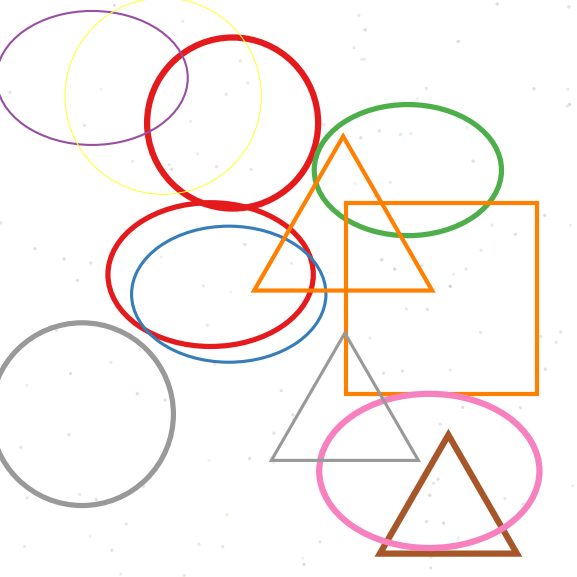[{"shape": "circle", "thickness": 3, "radius": 0.74, "center": [0.403, 0.786]}, {"shape": "oval", "thickness": 2.5, "radius": 0.89, "center": [0.365, 0.524]}, {"shape": "oval", "thickness": 1.5, "radius": 0.84, "center": [0.396, 0.49]}, {"shape": "oval", "thickness": 2.5, "radius": 0.81, "center": [0.706, 0.705]}, {"shape": "oval", "thickness": 1, "radius": 0.83, "center": [0.159, 0.864]}, {"shape": "triangle", "thickness": 2, "radius": 0.89, "center": [0.594, 0.585]}, {"shape": "square", "thickness": 2, "radius": 0.83, "center": [0.764, 0.483]}, {"shape": "circle", "thickness": 0.5, "radius": 0.85, "center": [0.283, 0.833]}, {"shape": "triangle", "thickness": 3, "radius": 0.68, "center": [0.776, 0.109]}, {"shape": "oval", "thickness": 3, "radius": 0.95, "center": [0.743, 0.184]}, {"shape": "triangle", "thickness": 1.5, "radius": 0.73, "center": [0.597, 0.275]}, {"shape": "circle", "thickness": 2.5, "radius": 0.79, "center": [0.142, 0.282]}]